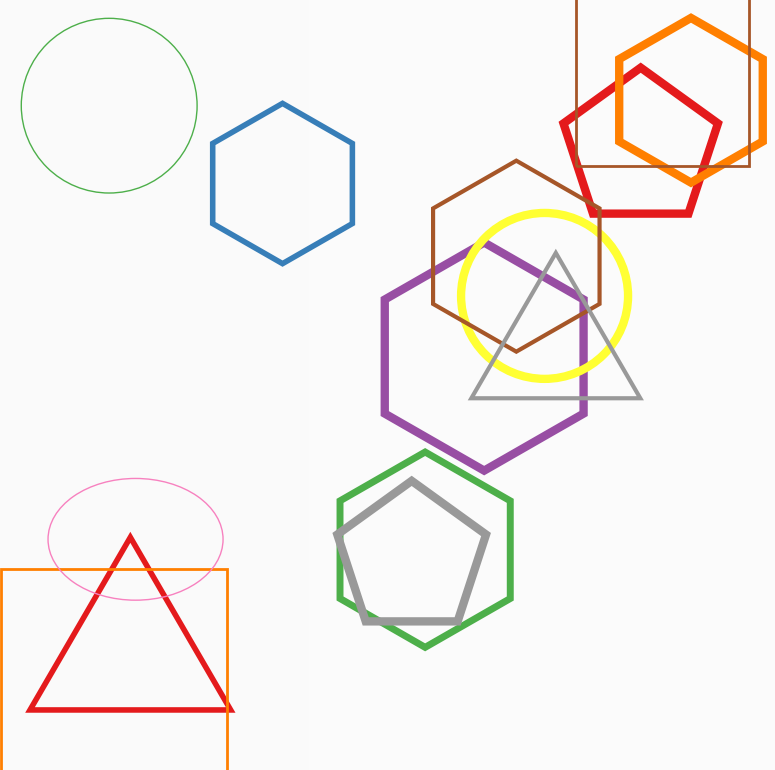[{"shape": "triangle", "thickness": 2, "radius": 0.75, "center": [0.168, 0.153]}, {"shape": "pentagon", "thickness": 3, "radius": 0.52, "center": [0.827, 0.807]}, {"shape": "hexagon", "thickness": 2, "radius": 0.52, "center": [0.365, 0.762]}, {"shape": "hexagon", "thickness": 2.5, "radius": 0.63, "center": [0.549, 0.286]}, {"shape": "circle", "thickness": 0.5, "radius": 0.57, "center": [0.141, 0.863]}, {"shape": "hexagon", "thickness": 3, "radius": 0.74, "center": [0.625, 0.537]}, {"shape": "square", "thickness": 1, "radius": 0.73, "center": [0.147, 0.115]}, {"shape": "hexagon", "thickness": 3, "radius": 0.53, "center": [0.892, 0.87]}, {"shape": "circle", "thickness": 3, "radius": 0.54, "center": [0.703, 0.616]}, {"shape": "hexagon", "thickness": 1.5, "radius": 0.62, "center": [0.666, 0.667]}, {"shape": "square", "thickness": 1, "radius": 0.56, "center": [0.855, 0.896]}, {"shape": "oval", "thickness": 0.5, "radius": 0.56, "center": [0.175, 0.3]}, {"shape": "pentagon", "thickness": 3, "radius": 0.5, "center": [0.531, 0.275]}, {"shape": "triangle", "thickness": 1.5, "radius": 0.63, "center": [0.717, 0.546]}]